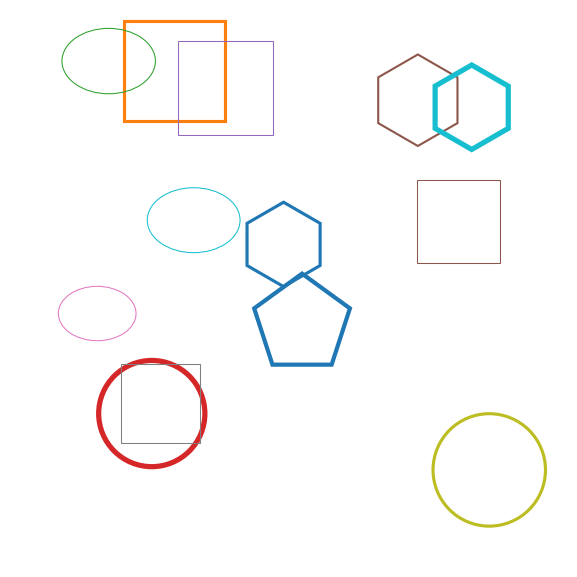[{"shape": "pentagon", "thickness": 2, "radius": 0.44, "center": [0.523, 0.438]}, {"shape": "hexagon", "thickness": 1.5, "radius": 0.37, "center": [0.491, 0.576]}, {"shape": "square", "thickness": 1.5, "radius": 0.44, "center": [0.302, 0.876]}, {"shape": "oval", "thickness": 0.5, "radius": 0.4, "center": [0.188, 0.893]}, {"shape": "circle", "thickness": 2.5, "radius": 0.46, "center": [0.263, 0.283]}, {"shape": "square", "thickness": 0.5, "radius": 0.41, "center": [0.39, 0.847]}, {"shape": "hexagon", "thickness": 1, "radius": 0.4, "center": [0.724, 0.826]}, {"shape": "square", "thickness": 0.5, "radius": 0.36, "center": [0.794, 0.615]}, {"shape": "oval", "thickness": 0.5, "radius": 0.34, "center": [0.168, 0.456]}, {"shape": "square", "thickness": 0.5, "radius": 0.34, "center": [0.278, 0.3]}, {"shape": "circle", "thickness": 1.5, "radius": 0.49, "center": [0.847, 0.185]}, {"shape": "hexagon", "thickness": 2.5, "radius": 0.37, "center": [0.817, 0.813]}, {"shape": "oval", "thickness": 0.5, "radius": 0.4, "center": [0.335, 0.618]}]